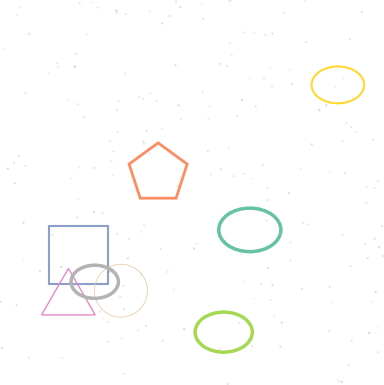[{"shape": "oval", "thickness": 2.5, "radius": 0.4, "center": [0.649, 0.403]}, {"shape": "pentagon", "thickness": 2, "radius": 0.4, "center": [0.411, 0.549]}, {"shape": "square", "thickness": 1.5, "radius": 0.38, "center": [0.204, 0.338]}, {"shape": "triangle", "thickness": 1, "radius": 0.4, "center": [0.178, 0.222]}, {"shape": "oval", "thickness": 2.5, "radius": 0.37, "center": [0.581, 0.137]}, {"shape": "oval", "thickness": 1.5, "radius": 0.34, "center": [0.878, 0.78]}, {"shape": "circle", "thickness": 0.5, "radius": 0.34, "center": [0.314, 0.245]}, {"shape": "oval", "thickness": 2.5, "radius": 0.31, "center": [0.246, 0.268]}]